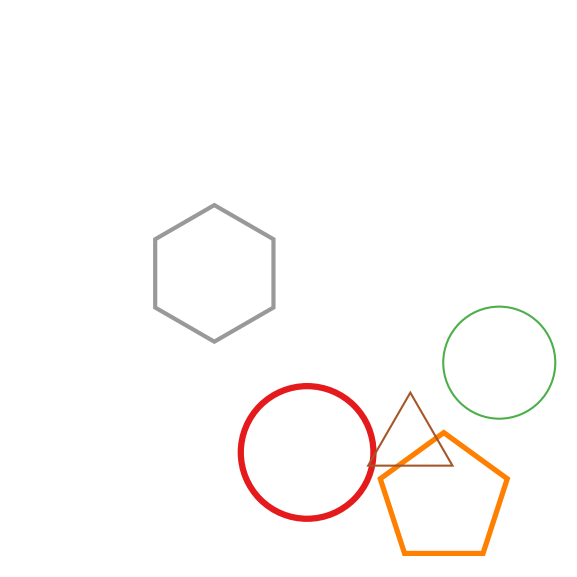[{"shape": "circle", "thickness": 3, "radius": 0.57, "center": [0.532, 0.216]}, {"shape": "circle", "thickness": 1, "radius": 0.49, "center": [0.865, 0.371]}, {"shape": "pentagon", "thickness": 2.5, "radius": 0.58, "center": [0.768, 0.134]}, {"shape": "triangle", "thickness": 1, "radius": 0.42, "center": [0.711, 0.235]}, {"shape": "hexagon", "thickness": 2, "radius": 0.59, "center": [0.371, 0.526]}]